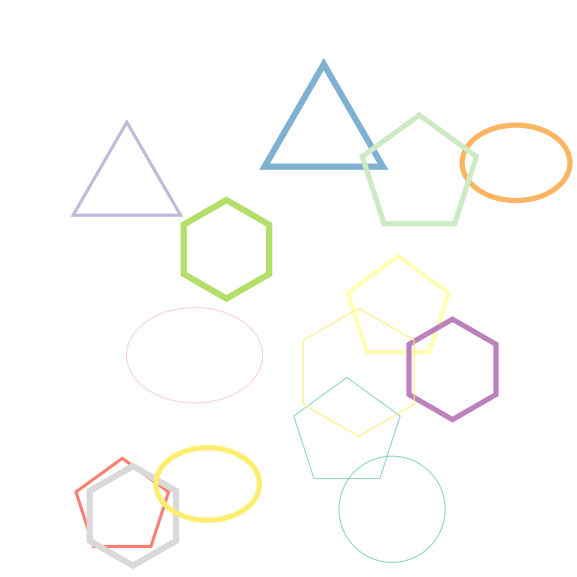[{"shape": "pentagon", "thickness": 0.5, "radius": 0.48, "center": [0.601, 0.249]}, {"shape": "circle", "thickness": 0.5, "radius": 0.46, "center": [0.679, 0.117]}, {"shape": "pentagon", "thickness": 2, "radius": 0.46, "center": [0.689, 0.464]}, {"shape": "triangle", "thickness": 1.5, "radius": 0.54, "center": [0.22, 0.68]}, {"shape": "pentagon", "thickness": 1.5, "radius": 0.42, "center": [0.212, 0.121]}, {"shape": "triangle", "thickness": 3, "radius": 0.59, "center": [0.561, 0.77]}, {"shape": "oval", "thickness": 2.5, "radius": 0.47, "center": [0.894, 0.717]}, {"shape": "hexagon", "thickness": 3, "radius": 0.43, "center": [0.392, 0.567]}, {"shape": "oval", "thickness": 0.5, "radius": 0.59, "center": [0.337, 0.384]}, {"shape": "hexagon", "thickness": 3, "radius": 0.43, "center": [0.23, 0.106]}, {"shape": "hexagon", "thickness": 2.5, "radius": 0.43, "center": [0.784, 0.359]}, {"shape": "pentagon", "thickness": 2.5, "radius": 0.52, "center": [0.726, 0.696]}, {"shape": "oval", "thickness": 2.5, "radius": 0.45, "center": [0.36, 0.161]}, {"shape": "hexagon", "thickness": 0.5, "radius": 0.55, "center": [0.621, 0.354]}]